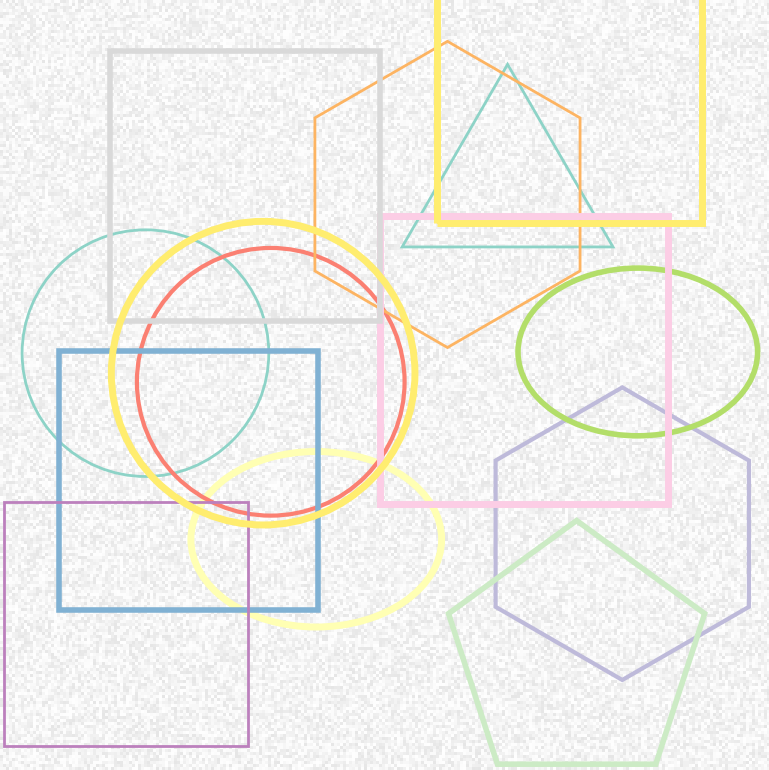[{"shape": "circle", "thickness": 1, "radius": 0.8, "center": [0.189, 0.541]}, {"shape": "triangle", "thickness": 1, "radius": 0.79, "center": [0.659, 0.758]}, {"shape": "oval", "thickness": 2.5, "radius": 0.81, "center": [0.411, 0.3]}, {"shape": "hexagon", "thickness": 1.5, "radius": 0.95, "center": [0.808, 0.307]}, {"shape": "circle", "thickness": 1.5, "radius": 0.87, "center": [0.352, 0.504]}, {"shape": "square", "thickness": 2, "radius": 0.84, "center": [0.245, 0.376]}, {"shape": "hexagon", "thickness": 1, "radius": 0.99, "center": [0.581, 0.747]}, {"shape": "oval", "thickness": 2, "radius": 0.78, "center": [0.828, 0.543]}, {"shape": "square", "thickness": 2.5, "radius": 0.94, "center": [0.68, 0.533]}, {"shape": "square", "thickness": 2, "radius": 0.88, "center": [0.318, 0.758]}, {"shape": "square", "thickness": 1, "radius": 0.79, "center": [0.164, 0.189]}, {"shape": "pentagon", "thickness": 2, "radius": 0.87, "center": [0.749, 0.149]}, {"shape": "square", "thickness": 2.5, "radius": 0.86, "center": [0.739, 0.882]}, {"shape": "circle", "thickness": 2.5, "radius": 0.99, "center": [0.342, 0.515]}]